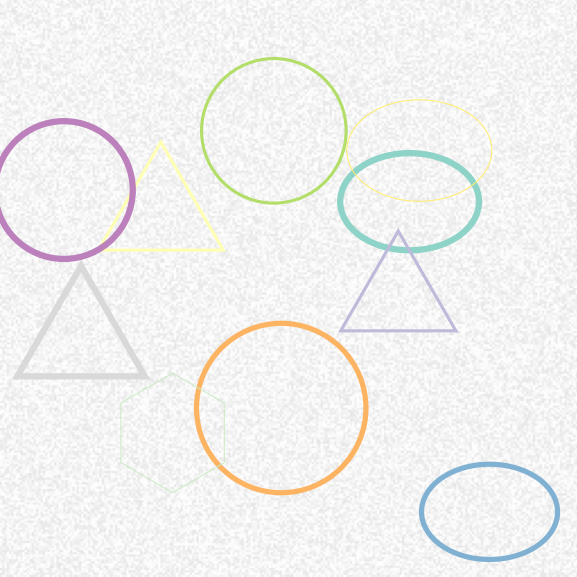[{"shape": "oval", "thickness": 3, "radius": 0.6, "center": [0.709, 0.65]}, {"shape": "triangle", "thickness": 1.5, "radius": 0.62, "center": [0.278, 0.629]}, {"shape": "triangle", "thickness": 1.5, "radius": 0.58, "center": [0.69, 0.484]}, {"shape": "oval", "thickness": 2.5, "radius": 0.59, "center": [0.848, 0.113]}, {"shape": "circle", "thickness": 2.5, "radius": 0.73, "center": [0.487, 0.293]}, {"shape": "circle", "thickness": 1.5, "radius": 0.63, "center": [0.474, 0.773]}, {"shape": "triangle", "thickness": 3, "radius": 0.64, "center": [0.14, 0.411]}, {"shape": "circle", "thickness": 3, "radius": 0.6, "center": [0.111, 0.67]}, {"shape": "hexagon", "thickness": 0.5, "radius": 0.52, "center": [0.299, 0.25]}, {"shape": "oval", "thickness": 0.5, "radius": 0.63, "center": [0.726, 0.738]}]